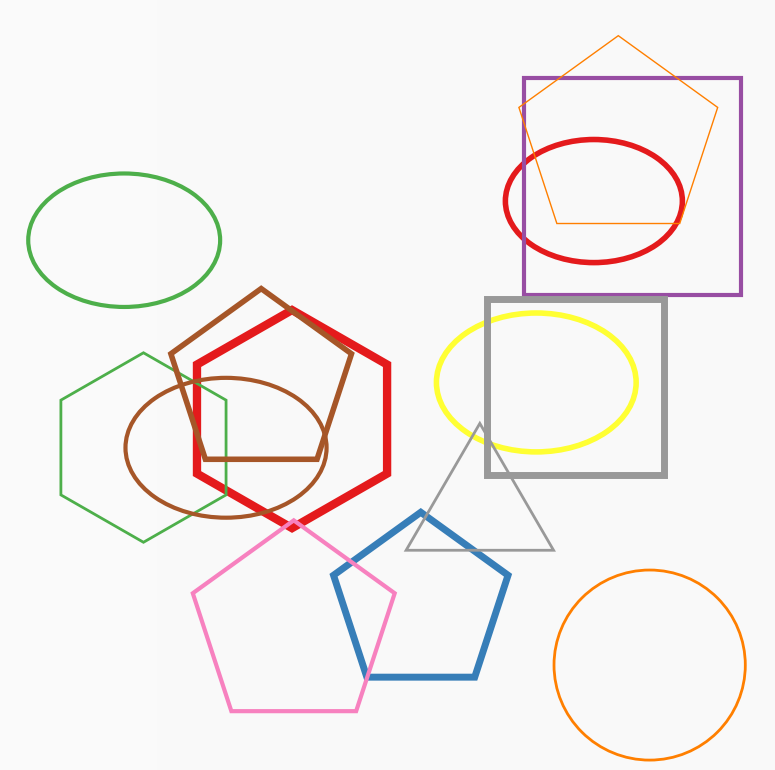[{"shape": "oval", "thickness": 2, "radius": 0.57, "center": [0.766, 0.739]}, {"shape": "hexagon", "thickness": 3, "radius": 0.71, "center": [0.377, 0.456]}, {"shape": "pentagon", "thickness": 2.5, "radius": 0.59, "center": [0.543, 0.216]}, {"shape": "hexagon", "thickness": 1, "radius": 0.62, "center": [0.185, 0.419]}, {"shape": "oval", "thickness": 1.5, "radius": 0.62, "center": [0.16, 0.688]}, {"shape": "square", "thickness": 1.5, "radius": 0.7, "center": [0.816, 0.758]}, {"shape": "pentagon", "thickness": 0.5, "radius": 0.67, "center": [0.798, 0.819]}, {"shape": "circle", "thickness": 1, "radius": 0.62, "center": [0.838, 0.136]}, {"shape": "oval", "thickness": 2, "radius": 0.64, "center": [0.692, 0.503]}, {"shape": "oval", "thickness": 1.5, "radius": 0.65, "center": [0.292, 0.418]}, {"shape": "pentagon", "thickness": 2, "radius": 0.61, "center": [0.337, 0.503]}, {"shape": "pentagon", "thickness": 1.5, "radius": 0.68, "center": [0.379, 0.187]}, {"shape": "square", "thickness": 2.5, "radius": 0.57, "center": [0.743, 0.497]}, {"shape": "triangle", "thickness": 1, "radius": 0.55, "center": [0.619, 0.34]}]